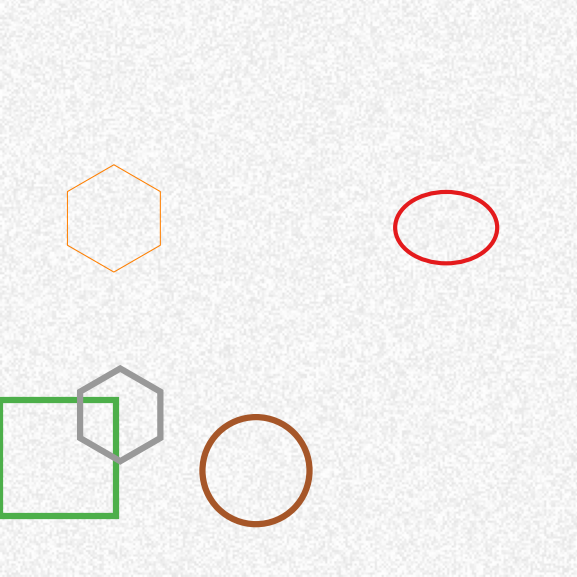[{"shape": "oval", "thickness": 2, "radius": 0.44, "center": [0.773, 0.605]}, {"shape": "square", "thickness": 3, "radius": 0.5, "center": [0.1, 0.206]}, {"shape": "hexagon", "thickness": 0.5, "radius": 0.46, "center": [0.197, 0.621]}, {"shape": "circle", "thickness": 3, "radius": 0.46, "center": [0.443, 0.184]}, {"shape": "hexagon", "thickness": 3, "radius": 0.4, "center": [0.208, 0.281]}]